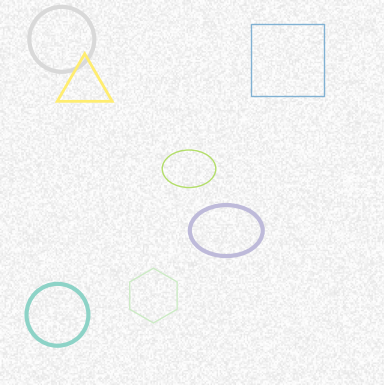[{"shape": "circle", "thickness": 3, "radius": 0.4, "center": [0.149, 0.182]}, {"shape": "oval", "thickness": 3, "radius": 0.47, "center": [0.588, 0.401]}, {"shape": "square", "thickness": 1, "radius": 0.47, "center": [0.747, 0.844]}, {"shape": "oval", "thickness": 1, "radius": 0.35, "center": [0.491, 0.562]}, {"shape": "circle", "thickness": 3, "radius": 0.42, "center": [0.161, 0.898]}, {"shape": "hexagon", "thickness": 1, "radius": 0.36, "center": [0.399, 0.232]}, {"shape": "triangle", "thickness": 2, "radius": 0.41, "center": [0.22, 0.778]}]